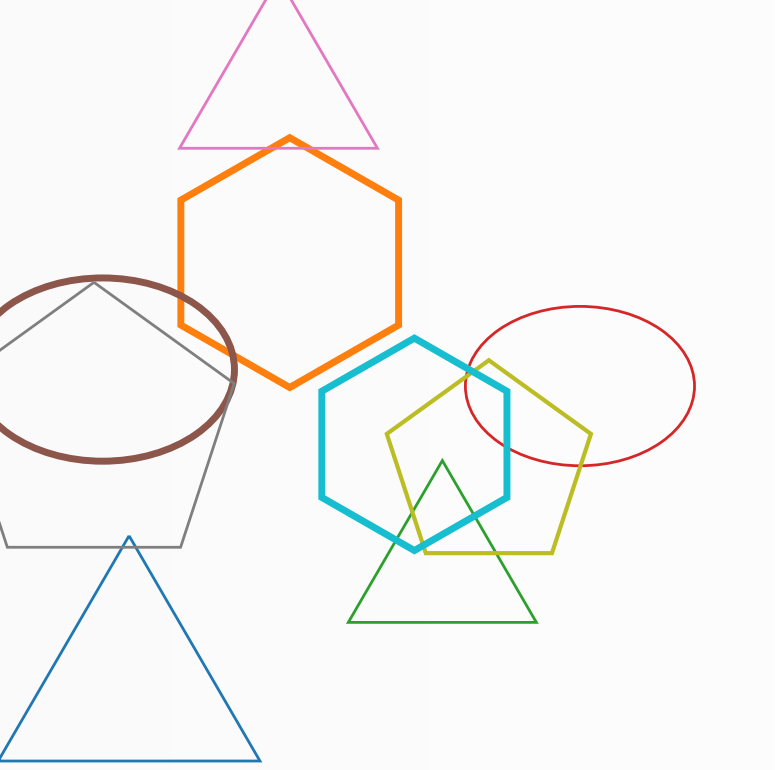[{"shape": "triangle", "thickness": 1, "radius": 0.98, "center": [0.167, 0.109]}, {"shape": "hexagon", "thickness": 2.5, "radius": 0.81, "center": [0.374, 0.659]}, {"shape": "triangle", "thickness": 1, "radius": 0.7, "center": [0.571, 0.262]}, {"shape": "oval", "thickness": 1, "radius": 0.74, "center": [0.748, 0.499]}, {"shape": "oval", "thickness": 2.5, "radius": 0.85, "center": [0.133, 0.52]}, {"shape": "triangle", "thickness": 1, "radius": 0.74, "center": [0.359, 0.881]}, {"shape": "pentagon", "thickness": 1, "radius": 0.95, "center": [0.121, 0.443]}, {"shape": "pentagon", "thickness": 1.5, "radius": 0.69, "center": [0.631, 0.394]}, {"shape": "hexagon", "thickness": 2.5, "radius": 0.69, "center": [0.535, 0.423]}]